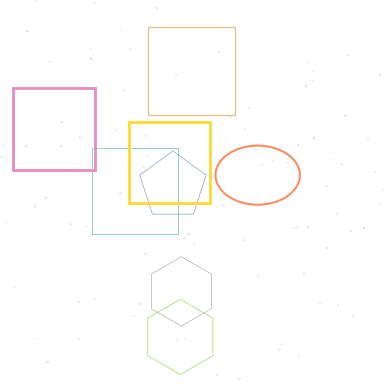[{"shape": "square", "thickness": 0.5, "radius": 0.56, "center": [0.351, 0.505]}, {"shape": "oval", "thickness": 1.5, "radius": 0.55, "center": [0.669, 0.545]}, {"shape": "pentagon", "thickness": 0.5, "radius": 0.45, "center": [0.449, 0.517]}, {"shape": "square", "thickness": 2, "radius": 0.53, "center": [0.14, 0.665]}, {"shape": "hexagon", "thickness": 0.5, "radius": 0.49, "center": [0.468, 0.125]}, {"shape": "square", "thickness": 2, "radius": 0.53, "center": [0.439, 0.577]}, {"shape": "square", "thickness": 1, "radius": 0.57, "center": [0.497, 0.816]}, {"shape": "hexagon", "thickness": 0.5, "radius": 0.45, "center": [0.471, 0.243]}]